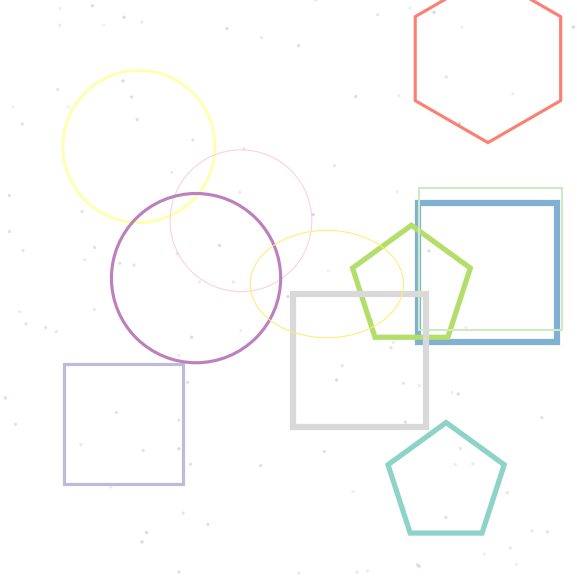[{"shape": "pentagon", "thickness": 2.5, "radius": 0.53, "center": [0.772, 0.162]}, {"shape": "circle", "thickness": 1.5, "radius": 0.66, "center": [0.241, 0.745]}, {"shape": "square", "thickness": 1.5, "radius": 0.52, "center": [0.213, 0.265]}, {"shape": "hexagon", "thickness": 1.5, "radius": 0.73, "center": [0.845, 0.898]}, {"shape": "square", "thickness": 3, "radius": 0.6, "center": [0.844, 0.527]}, {"shape": "pentagon", "thickness": 2.5, "radius": 0.54, "center": [0.712, 0.502]}, {"shape": "circle", "thickness": 0.5, "radius": 0.61, "center": [0.417, 0.617]}, {"shape": "square", "thickness": 3, "radius": 0.58, "center": [0.623, 0.376]}, {"shape": "circle", "thickness": 1.5, "radius": 0.73, "center": [0.339, 0.518]}, {"shape": "square", "thickness": 1, "radius": 0.62, "center": [0.849, 0.55]}, {"shape": "oval", "thickness": 0.5, "radius": 0.66, "center": [0.566, 0.507]}]